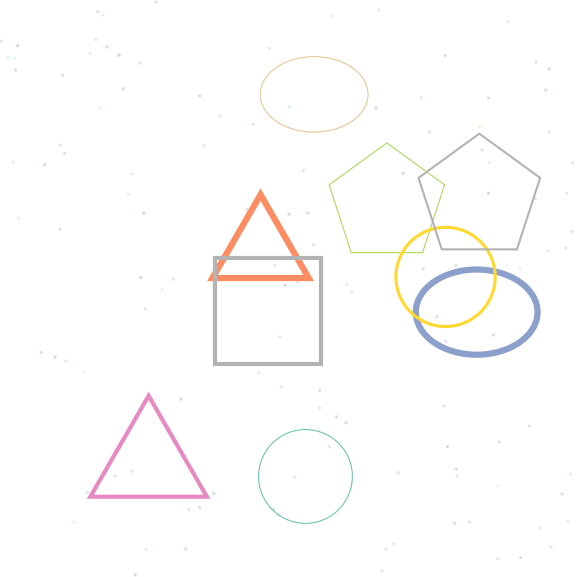[{"shape": "circle", "thickness": 0.5, "radius": 0.41, "center": [0.529, 0.174]}, {"shape": "triangle", "thickness": 3, "radius": 0.48, "center": [0.451, 0.566]}, {"shape": "oval", "thickness": 3, "radius": 0.53, "center": [0.825, 0.459]}, {"shape": "triangle", "thickness": 2, "radius": 0.58, "center": [0.257, 0.197]}, {"shape": "pentagon", "thickness": 0.5, "radius": 0.53, "center": [0.67, 0.647]}, {"shape": "circle", "thickness": 1.5, "radius": 0.43, "center": [0.772, 0.52]}, {"shape": "oval", "thickness": 0.5, "radius": 0.47, "center": [0.544, 0.836]}, {"shape": "pentagon", "thickness": 1, "radius": 0.55, "center": [0.83, 0.657]}, {"shape": "square", "thickness": 2, "radius": 0.46, "center": [0.464, 0.461]}]